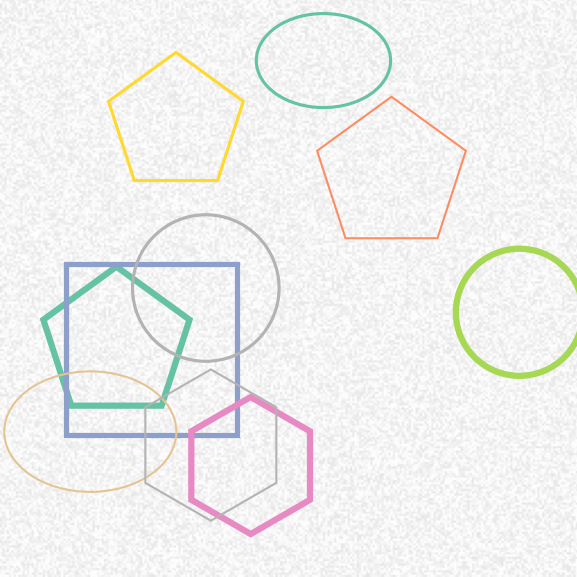[{"shape": "pentagon", "thickness": 3, "radius": 0.67, "center": [0.202, 0.404]}, {"shape": "oval", "thickness": 1.5, "radius": 0.58, "center": [0.56, 0.894]}, {"shape": "pentagon", "thickness": 1, "radius": 0.68, "center": [0.678, 0.696]}, {"shape": "square", "thickness": 2.5, "radius": 0.74, "center": [0.262, 0.394]}, {"shape": "hexagon", "thickness": 3, "radius": 0.59, "center": [0.434, 0.193]}, {"shape": "circle", "thickness": 3, "radius": 0.55, "center": [0.899, 0.458]}, {"shape": "pentagon", "thickness": 1.5, "radius": 0.61, "center": [0.305, 0.786]}, {"shape": "oval", "thickness": 1, "radius": 0.75, "center": [0.156, 0.252]}, {"shape": "hexagon", "thickness": 1, "radius": 0.65, "center": [0.365, 0.228]}, {"shape": "circle", "thickness": 1.5, "radius": 0.63, "center": [0.356, 0.5]}]